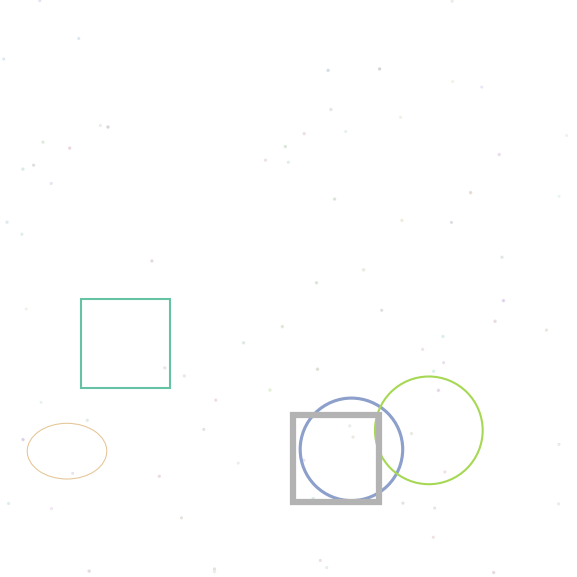[{"shape": "square", "thickness": 1, "radius": 0.39, "center": [0.217, 0.404]}, {"shape": "circle", "thickness": 1.5, "radius": 0.44, "center": [0.609, 0.221]}, {"shape": "circle", "thickness": 1, "radius": 0.47, "center": [0.743, 0.254]}, {"shape": "oval", "thickness": 0.5, "radius": 0.34, "center": [0.116, 0.218]}, {"shape": "square", "thickness": 3, "radius": 0.37, "center": [0.582, 0.205]}]